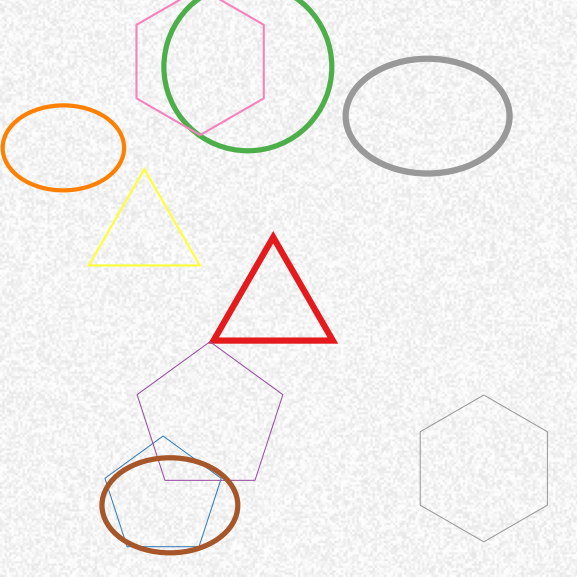[{"shape": "triangle", "thickness": 3, "radius": 0.6, "center": [0.473, 0.469]}, {"shape": "pentagon", "thickness": 0.5, "radius": 0.53, "center": [0.282, 0.138]}, {"shape": "circle", "thickness": 2.5, "radius": 0.73, "center": [0.429, 0.883]}, {"shape": "pentagon", "thickness": 0.5, "radius": 0.66, "center": [0.364, 0.275]}, {"shape": "oval", "thickness": 2, "radius": 0.53, "center": [0.11, 0.743]}, {"shape": "triangle", "thickness": 1, "radius": 0.56, "center": [0.25, 0.595]}, {"shape": "oval", "thickness": 2.5, "radius": 0.59, "center": [0.294, 0.124]}, {"shape": "hexagon", "thickness": 1, "radius": 0.64, "center": [0.347, 0.893]}, {"shape": "hexagon", "thickness": 0.5, "radius": 0.64, "center": [0.838, 0.188]}, {"shape": "oval", "thickness": 3, "radius": 0.71, "center": [0.74, 0.798]}]